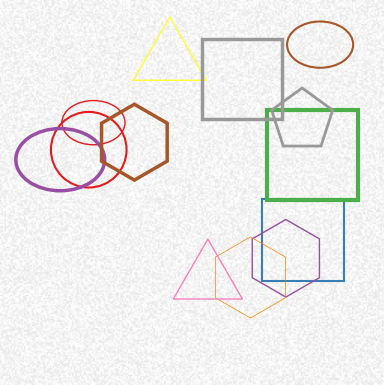[{"shape": "oval", "thickness": 1, "radius": 0.41, "center": [0.243, 0.681]}, {"shape": "circle", "thickness": 1.5, "radius": 0.49, "center": [0.23, 0.611]}, {"shape": "square", "thickness": 1.5, "radius": 0.53, "center": [0.786, 0.376]}, {"shape": "square", "thickness": 3, "radius": 0.59, "center": [0.812, 0.598]}, {"shape": "hexagon", "thickness": 1, "radius": 0.5, "center": [0.742, 0.329]}, {"shape": "oval", "thickness": 2.5, "radius": 0.58, "center": [0.156, 0.585]}, {"shape": "hexagon", "thickness": 0.5, "radius": 0.53, "center": [0.651, 0.279]}, {"shape": "triangle", "thickness": 1, "radius": 0.55, "center": [0.441, 0.846]}, {"shape": "oval", "thickness": 1.5, "radius": 0.43, "center": [0.831, 0.884]}, {"shape": "hexagon", "thickness": 2.5, "radius": 0.49, "center": [0.349, 0.631]}, {"shape": "triangle", "thickness": 1, "radius": 0.52, "center": [0.54, 0.275]}, {"shape": "pentagon", "thickness": 2, "radius": 0.42, "center": [0.785, 0.688]}, {"shape": "square", "thickness": 2.5, "radius": 0.52, "center": [0.628, 0.795]}]